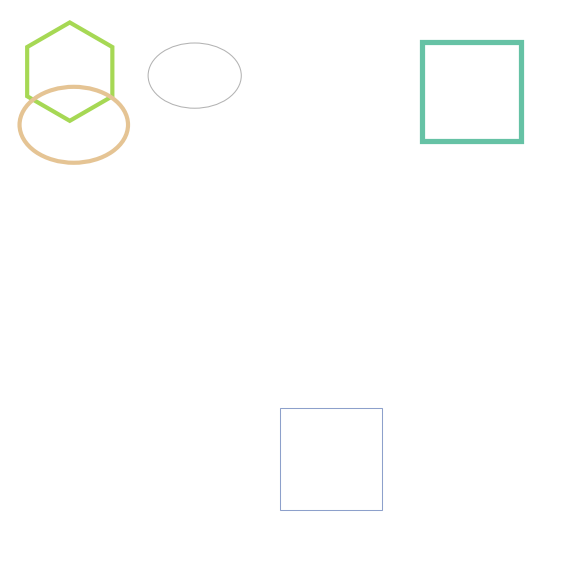[{"shape": "square", "thickness": 2.5, "radius": 0.43, "center": [0.817, 0.841]}, {"shape": "square", "thickness": 0.5, "radius": 0.44, "center": [0.573, 0.204]}, {"shape": "hexagon", "thickness": 2, "radius": 0.43, "center": [0.121, 0.875]}, {"shape": "oval", "thickness": 2, "radius": 0.47, "center": [0.128, 0.783]}, {"shape": "oval", "thickness": 0.5, "radius": 0.4, "center": [0.337, 0.868]}]